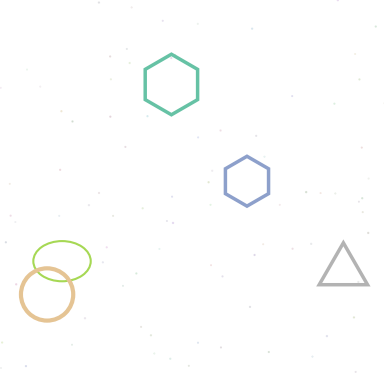[{"shape": "hexagon", "thickness": 2.5, "radius": 0.39, "center": [0.445, 0.781]}, {"shape": "hexagon", "thickness": 2.5, "radius": 0.32, "center": [0.642, 0.529]}, {"shape": "oval", "thickness": 1.5, "radius": 0.37, "center": [0.161, 0.322]}, {"shape": "circle", "thickness": 3, "radius": 0.34, "center": [0.122, 0.235]}, {"shape": "triangle", "thickness": 2.5, "radius": 0.36, "center": [0.892, 0.297]}]